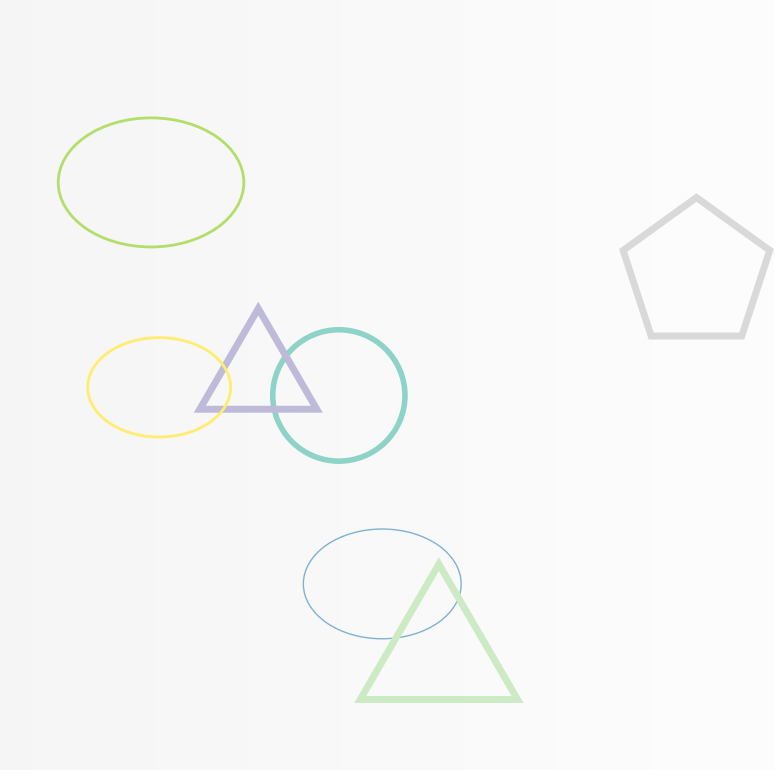[{"shape": "circle", "thickness": 2, "radius": 0.43, "center": [0.437, 0.486]}, {"shape": "triangle", "thickness": 2.5, "radius": 0.44, "center": [0.333, 0.512]}, {"shape": "oval", "thickness": 0.5, "radius": 0.51, "center": [0.493, 0.242]}, {"shape": "oval", "thickness": 1, "radius": 0.6, "center": [0.195, 0.763]}, {"shape": "pentagon", "thickness": 2.5, "radius": 0.5, "center": [0.899, 0.644]}, {"shape": "triangle", "thickness": 2.5, "radius": 0.59, "center": [0.566, 0.15]}, {"shape": "oval", "thickness": 1, "radius": 0.46, "center": [0.205, 0.497]}]